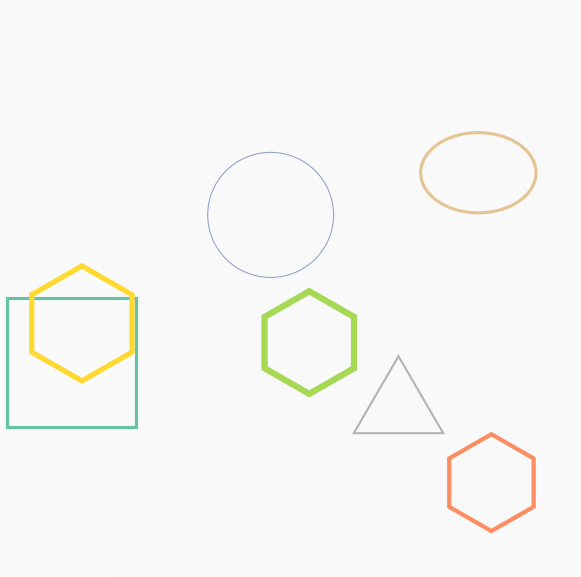[{"shape": "square", "thickness": 1.5, "radius": 0.56, "center": [0.123, 0.372]}, {"shape": "hexagon", "thickness": 2, "radius": 0.42, "center": [0.845, 0.163]}, {"shape": "circle", "thickness": 0.5, "radius": 0.54, "center": [0.466, 0.627]}, {"shape": "hexagon", "thickness": 3, "radius": 0.44, "center": [0.532, 0.406]}, {"shape": "hexagon", "thickness": 2.5, "radius": 0.5, "center": [0.141, 0.439]}, {"shape": "oval", "thickness": 1.5, "radius": 0.5, "center": [0.823, 0.7]}, {"shape": "triangle", "thickness": 1, "radius": 0.44, "center": [0.686, 0.293]}]